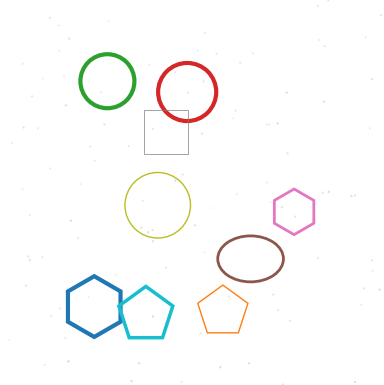[{"shape": "hexagon", "thickness": 3, "radius": 0.39, "center": [0.245, 0.204]}, {"shape": "pentagon", "thickness": 1, "radius": 0.34, "center": [0.579, 0.191]}, {"shape": "circle", "thickness": 3, "radius": 0.35, "center": [0.279, 0.789]}, {"shape": "circle", "thickness": 3, "radius": 0.38, "center": [0.486, 0.761]}, {"shape": "oval", "thickness": 2, "radius": 0.43, "center": [0.651, 0.328]}, {"shape": "hexagon", "thickness": 2, "radius": 0.3, "center": [0.764, 0.45]}, {"shape": "square", "thickness": 0.5, "radius": 0.29, "center": [0.431, 0.657]}, {"shape": "circle", "thickness": 1, "radius": 0.43, "center": [0.41, 0.467]}, {"shape": "pentagon", "thickness": 2.5, "radius": 0.37, "center": [0.379, 0.182]}]